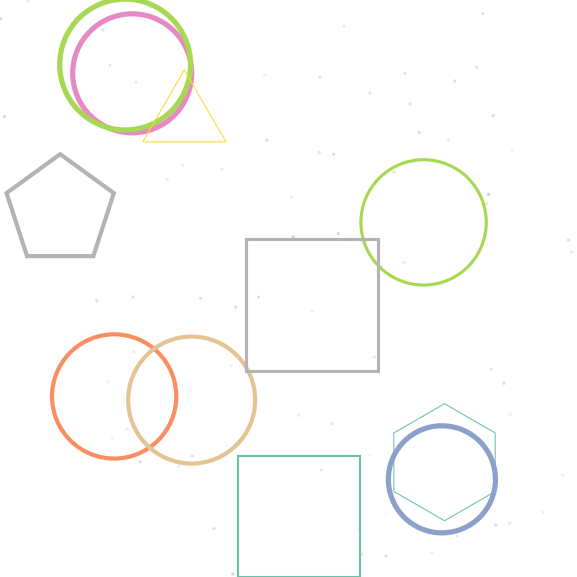[{"shape": "hexagon", "thickness": 0.5, "radius": 0.51, "center": [0.77, 0.199]}, {"shape": "square", "thickness": 1, "radius": 0.53, "center": [0.517, 0.105]}, {"shape": "circle", "thickness": 2, "radius": 0.54, "center": [0.198, 0.313]}, {"shape": "circle", "thickness": 2.5, "radius": 0.46, "center": [0.765, 0.169]}, {"shape": "circle", "thickness": 2.5, "radius": 0.51, "center": [0.229, 0.872]}, {"shape": "circle", "thickness": 2.5, "radius": 0.57, "center": [0.217, 0.887]}, {"shape": "circle", "thickness": 1.5, "radius": 0.54, "center": [0.734, 0.614]}, {"shape": "triangle", "thickness": 0.5, "radius": 0.42, "center": [0.319, 0.795]}, {"shape": "circle", "thickness": 2, "radius": 0.55, "center": [0.332, 0.306]}, {"shape": "pentagon", "thickness": 2, "radius": 0.49, "center": [0.104, 0.635]}, {"shape": "square", "thickness": 1.5, "radius": 0.57, "center": [0.54, 0.471]}]